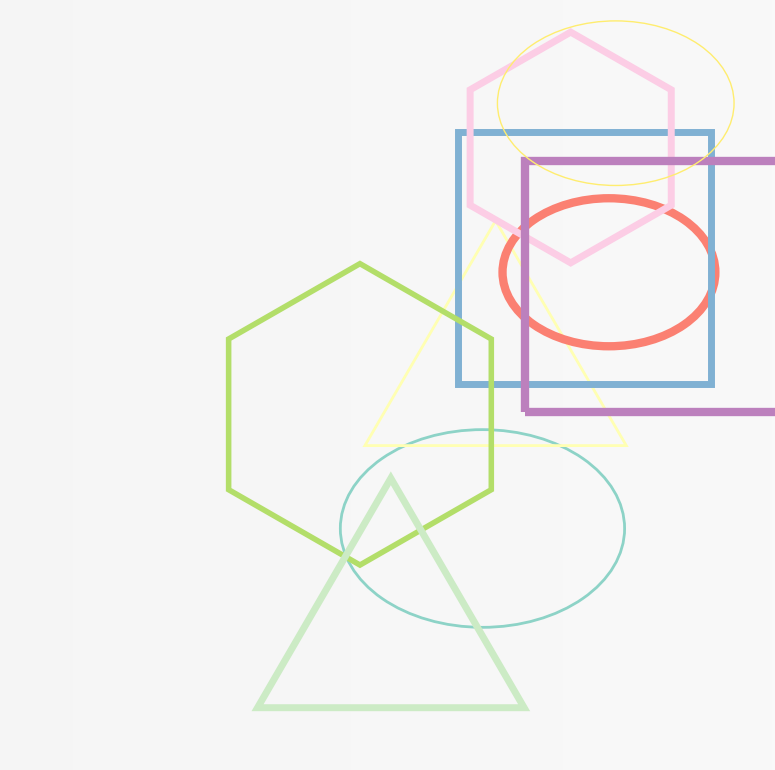[{"shape": "oval", "thickness": 1, "radius": 0.92, "center": [0.623, 0.314]}, {"shape": "triangle", "thickness": 1, "radius": 0.97, "center": [0.639, 0.519]}, {"shape": "oval", "thickness": 3, "radius": 0.69, "center": [0.786, 0.646]}, {"shape": "square", "thickness": 2.5, "radius": 0.82, "center": [0.754, 0.665]}, {"shape": "hexagon", "thickness": 2, "radius": 0.98, "center": [0.464, 0.462]}, {"shape": "hexagon", "thickness": 2.5, "radius": 0.75, "center": [0.736, 0.808]}, {"shape": "square", "thickness": 3, "radius": 0.82, "center": [0.84, 0.628]}, {"shape": "triangle", "thickness": 2.5, "radius": 0.99, "center": [0.504, 0.18]}, {"shape": "oval", "thickness": 0.5, "radius": 0.76, "center": [0.794, 0.866]}]